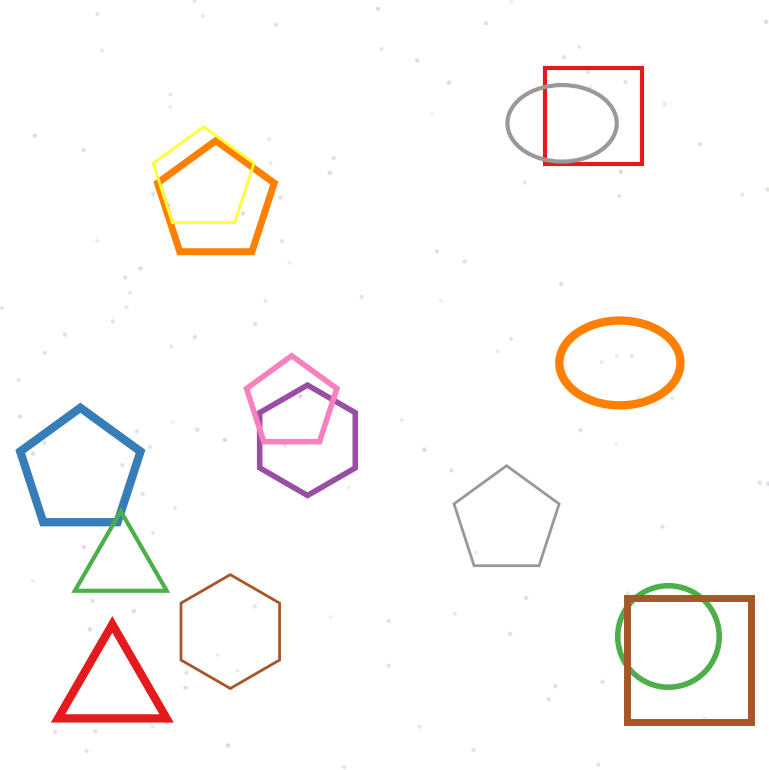[{"shape": "square", "thickness": 1.5, "radius": 0.31, "center": [0.771, 0.85]}, {"shape": "triangle", "thickness": 3, "radius": 0.41, "center": [0.146, 0.108]}, {"shape": "pentagon", "thickness": 3, "radius": 0.41, "center": [0.104, 0.388]}, {"shape": "circle", "thickness": 2, "radius": 0.33, "center": [0.868, 0.173]}, {"shape": "triangle", "thickness": 1.5, "radius": 0.34, "center": [0.157, 0.267]}, {"shape": "hexagon", "thickness": 2, "radius": 0.36, "center": [0.399, 0.428]}, {"shape": "oval", "thickness": 3, "radius": 0.39, "center": [0.805, 0.529]}, {"shape": "pentagon", "thickness": 2.5, "radius": 0.4, "center": [0.28, 0.738]}, {"shape": "pentagon", "thickness": 1, "radius": 0.34, "center": [0.264, 0.767]}, {"shape": "hexagon", "thickness": 1, "radius": 0.37, "center": [0.299, 0.18]}, {"shape": "square", "thickness": 2.5, "radius": 0.4, "center": [0.895, 0.143]}, {"shape": "pentagon", "thickness": 2, "radius": 0.31, "center": [0.379, 0.476]}, {"shape": "oval", "thickness": 1.5, "radius": 0.36, "center": [0.73, 0.84]}, {"shape": "pentagon", "thickness": 1, "radius": 0.36, "center": [0.658, 0.323]}]